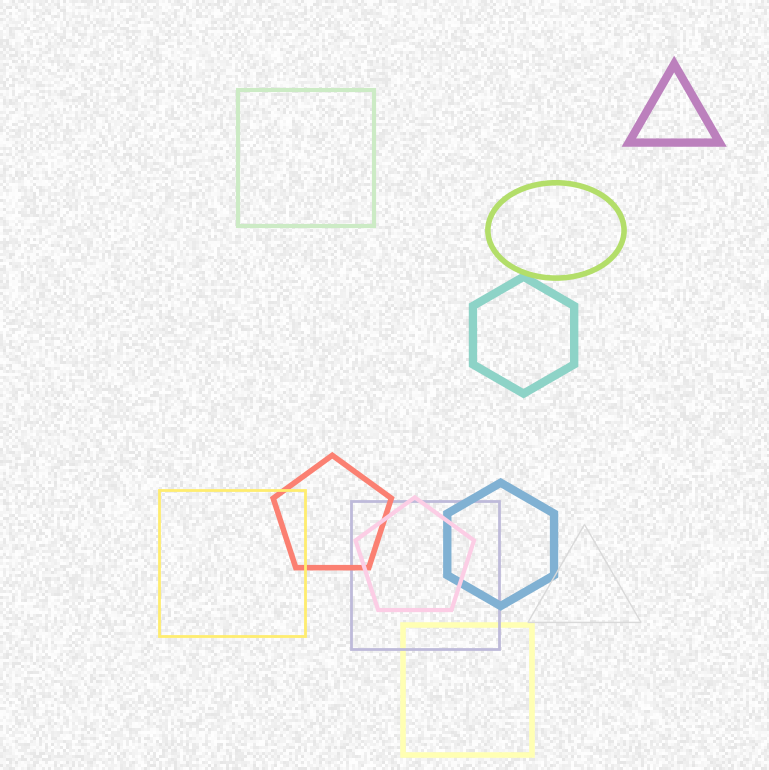[{"shape": "hexagon", "thickness": 3, "radius": 0.38, "center": [0.68, 0.565]}, {"shape": "square", "thickness": 2, "radius": 0.42, "center": [0.607, 0.104]}, {"shape": "square", "thickness": 1, "radius": 0.48, "center": [0.552, 0.253]}, {"shape": "pentagon", "thickness": 2, "radius": 0.4, "center": [0.432, 0.328]}, {"shape": "hexagon", "thickness": 3, "radius": 0.4, "center": [0.65, 0.293]}, {"shape": "oval", "thickness": 2, "radius": 0.44, "center": [0.722, 0.701]}, {"shape": "pentagon", "thickness": 1.5, "radius": 0.4, "center": [0.539, 0.273]}, {"shape": "triangle", "thickness": 0.5, "radius": 0.42, "center": [0.759, 0.234]}, {"shape": "triangle", "thickness": 3, "radius": 0.34, "center": [0.876, 0.849]}, {"shape": "square", "thickness": 1.5, "radius": 0.44, "center": [0.398, 0.795]}, {"shape": "square", "thickness": 1, "radius": 0.47, "center": [0.301, 0.269]}]